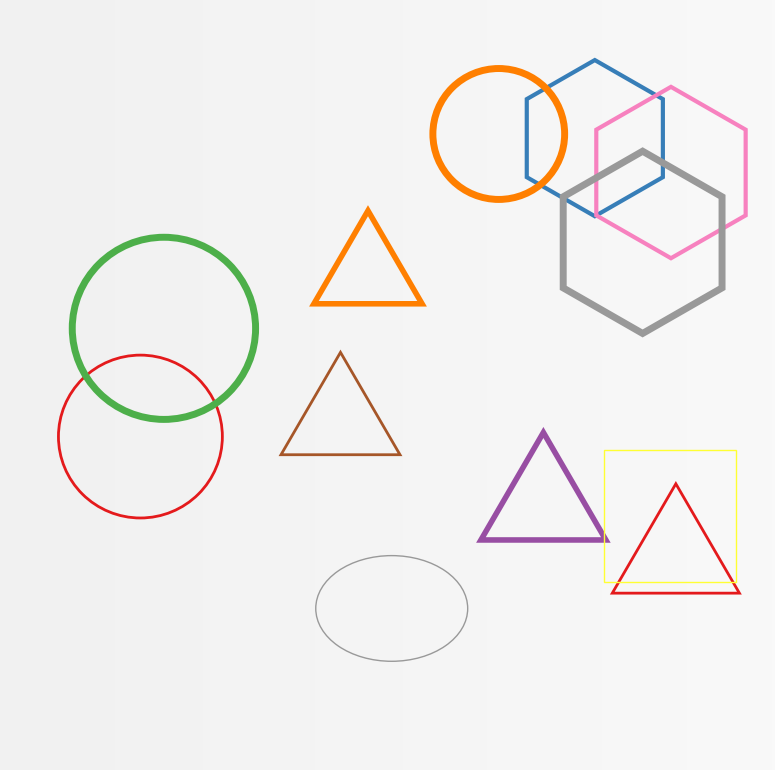[{"shape": "triangle", "thickness": 1, "radius": 0.47, "center": [0.872, 0.277]}, {"shape": "circle", "thickness": 1, "radius": 0.53, "center": [0.181, 0.433]}, {"shape": "hexagon", "thickness": 1.5, "radius": 0.51, "center": [0.768, 0.821]}, {"shape": "circle", "thickness": 2.5, "radius": 0.59, "center": [0.212, 0.574]}, {"shape": "triangle", "thickness": 2, "radius": 0.47, "center": [0.701, 0.345]}, {"shape": "triangle", "thickness": 2, "radius": 0.4, "center": [0.475, 0.646]}, {"shape": "circle", "thickness": 2.5, "radius": 0.43, "center": [0.644, 0.826]}, {"shape": "square", "thickness": 0.5, "radius": 0.43, "center": [0.864, 0.33]}, {"shape": "triangle", "thickness": 1, "radius": 0.44, "center": [0.439, 0.454]}, {"shape": "hexagon", "thickness": 1.5, "radius": 0.56, "center": [0.866, 0.776]}, {"shape": "oval", "thickness": 0.5, "radius": 0.49, "center": [0.505, 0.21]}, {"shape": "hexagon", "thickness": 2.5, "radius": 0.59, "center": [0.829, 0.685]}]